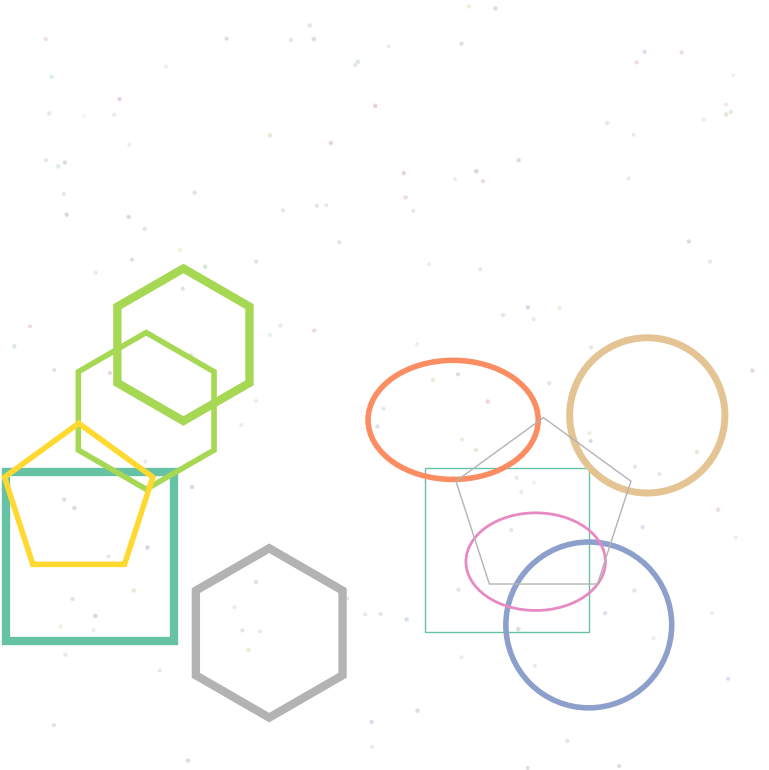[{"shape": "square", "thickness": 3, "radius": 0.55, "center": [0.117, 0.277]}, {"shape": "square", "thickness": 0.5, "radius": 0.53, "center": [0.659, 0.285]}, {"shape": "oval", "thickness": 2, "radius": 0.55, "center": [0.588, 0.455]}, {"shape": "circle", "thickness": 2, "radius": 0.54, "center": [0.765, 0.188]}, {"shape": "oval", "thickness": 1, "radius": 0.45, "center": [0.696, 0.271]}, {"shape": "hexagon", "thickness": 2, "radius": 0.51, "center": [0.19, 0.466]}, {"shape": "hexagon", "thickness": 3, "radius": 0.5, "center": [0.238, 0.552]}, {"shape": "pentagon", "thickness": 2, "radius": 0.51, "center": [0.102, 0.349]}, {"shape": "circle", "thickness": 2.5, "radius": 0.5, "center": [0.841, 0.461]}, {"shape": "hexagon", "thickness": 3, "radius": 0.55, "center": [0.35, 0.178]}, {"shape": "pentagon", "thickness": 0.5, "radius": 0.6, "center": [0.706, 0.338]}]